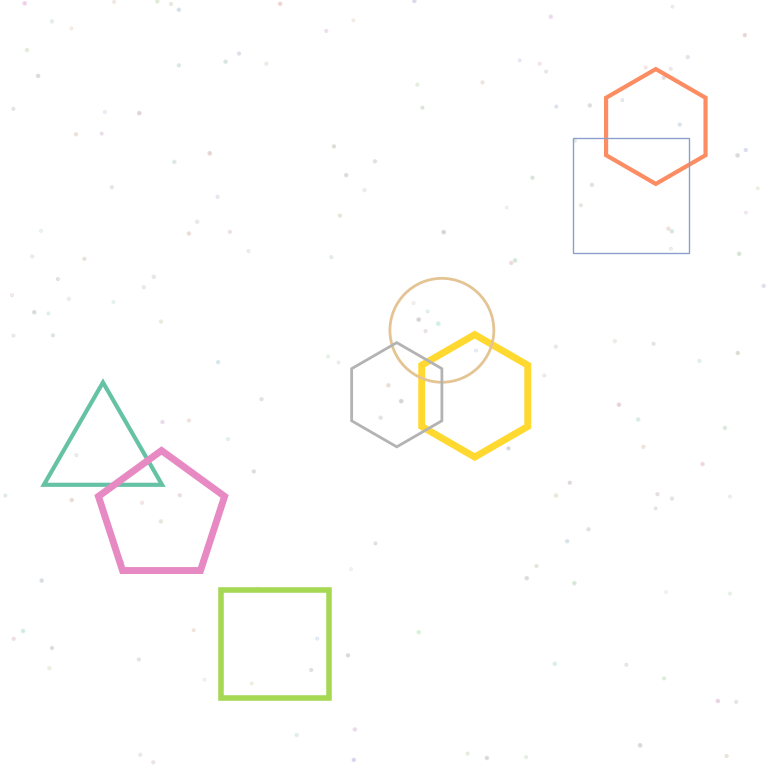[{"shape": "triangle", "thickness": 1.5, "radius": 0.44, "center": [0.134, 0.415]}, {"shape": "hexagon", "thickness": 1.5, "radius": 0.37, "center": [0.852, 0.836]}, {"shape": "square", "thickness": 0.5, "radius": 0.38, "center": [0.819, 0.746]}, {"shape": "pentagon", "thickness": 2.5, "radius": 0.43, "center": [0.21, 0.329]}, {"shape": "square", "thickness": 2, "radius": 0.35, "center": [0.357, 0.164]}, {"shape": "hexagon", "thickness": 2.5, "radius": 0.4, "center": [0.617, 0.486]}, {"shape": "circle", "thickness": 1, "radius": 0.34, "center": [0.574, 0.571]}, {"shape": "hexagon", "thickness": 1, "radius": 0.34, "center": [0.515, 0.487]}]